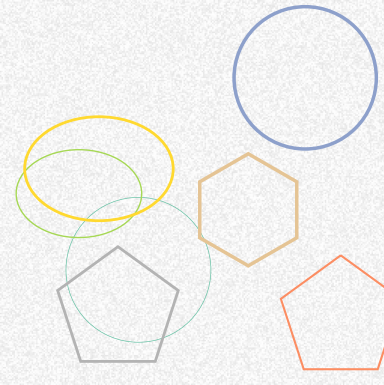[{"shape": "circle", "thickness": 0.5, "radius": 0.94, "center": [0.36, 0.299]}, {"shape": "pentagon", "thickness": 1.5, "radius": 0.82, "center": [0.885, 0.173]}, {"shape": "circle", "thickness": 2.5, "radius": 0.92, "center": [0.793, 0.798]}, {"shape": "oval", "thickness": 1, "radius": 0.82, "center": [0.205, 0.497]}, {"shape": "oval", "thickness": 2, "radius": 0.96, "center": [0.257, 0.562]}, {"shape": "hexagon", "thickness": 2.5, "radius": 0.73, "center": [0.645, 0.455]}, {"shape": "pentagon", "thickness": 2, "radius": 0.82, "center": [0.306, 0.195]}]